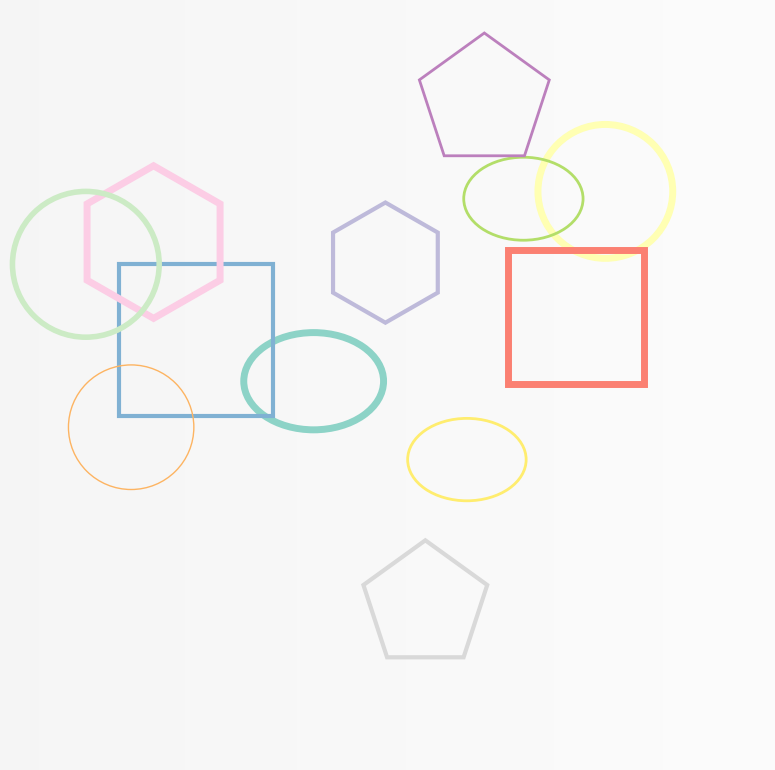[{"shape": "oval", "thickness": 2.5, "radius": 0.45, "center": [0.405, 0.505]}, {"shape": "circle", "thickness": 2.5, "radius": 0.43, "center": [0.781, 0.751]}, {"shape": "hexagon", "thickness": 1.5, "radius": 0.39, "center": [0.497, 0.659]}, {"shape": "square", "thickness": 2.5, "radius": 0.44, "center": [0.743, 0.588]}, {"shape": "square", "thickness": 1.5, "radius": 0.5, "center": [0.253, 0.559]}, {"shape": "circle", "thickness": 0.5, "radius": 0.4, "center": [0.169, 0.445]}, {"shape": "oval", "thickness": 1, "radius": 0.38, "center": [0.675, 0.742]}, {"shape": "hexagon", "thickness": 2.5, "radius": 0.5, "center": [0.198, 0.686]}, {"shape": "pentagon", "thickness": 1.5, "radius": 0.42, "center": [0.549, 0.214]}, {"shape": "pentagon", "thickness": 1, "radius": 0.44, "center": [0.625, 0.869]}, {"shape": "circle", "thickness": 2, "radius": 0.47, "center": [0.111, 0.657]}, {"shape": "oval", "thickness": 1, "radius": 0.38, "center": [0.602, 0.403]}]